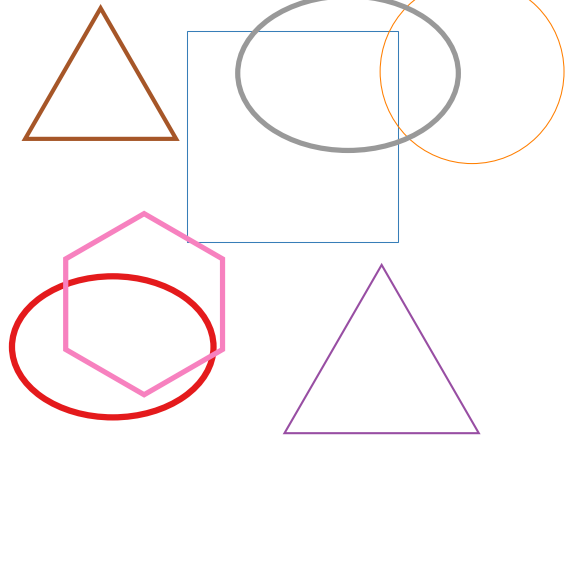[{"shape": "oval", "thickness": 3, "radius": 0.87, "center": [0.195, 0.399]}, {"shape": "square", "thickness": 0.5, "radius": 0.91, "center": [0.507, 0.763]}, {"shape": "triangle", "thickness": 1, "radius": 0.97, "center": [0.661, 0.346]}, {"shape": "circle", "thickness": 0.5, "radius": 0.8, "center": [0.817, 0.875]}, {"shape": "triangle", "thickness": 2, "radius": 0.75, "center": [0.174, 0.834]}, {"shape": "hexagon", "thickness": 2.5, "radius": 0.78, "center": [0.25, 0.472]}, {"shape": "oval", "thickness": 2.5, "radius": 0.96, "center": [0.603, 0.872]}]